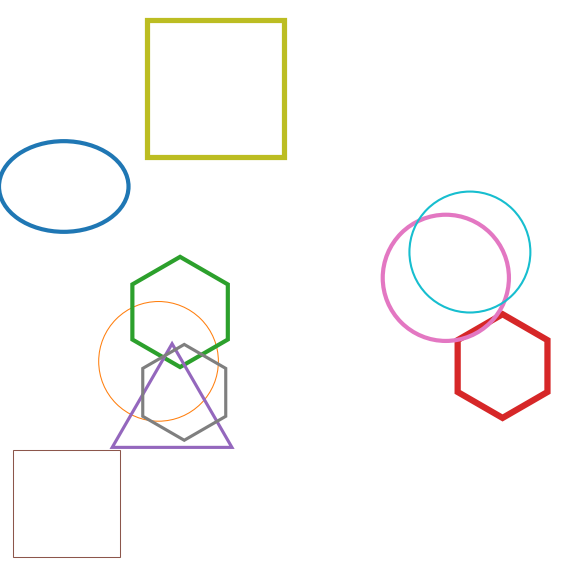[{"shape": "oval", "thickness": 2, "radius": 0.56, "center": [0.11, 0.676]}, {"shape": "circle", "thickness": 0.5, "radius": 0.52, "center": [0.275, 0.373]}, {"shape": "hexagon", "thickness": 2, "radius": 0.48, "center": [0.312, 0.459]}, {"shape": "hexagon", "thickness": 3, "radius": 0.45, "center": [0.87, 0.365]}, {"shape": "triangle", "thickness": 1.5, "radius": 0.6, "center": [0.298, 0.284]}, {"shape": "square", "thickness": 0.5, "radius": 0.46, "center": [0.115, 0.127]}, {"shape": "circle", "thickness": 2, "radius": 0.55, "center": [0.772, 0.518]}, {"shape": "hexagon", "thickness": 1.5, "radius": 0.41, "center": [0.319, 0.32]}, {"shape": "square", "thickness": 2.5, "radius": 0.59, "center": [0.374, 0.846]}, {"shape": "circle", "thickness": 1, "radius": 0.52, "center": [0.814, 0.563]}]